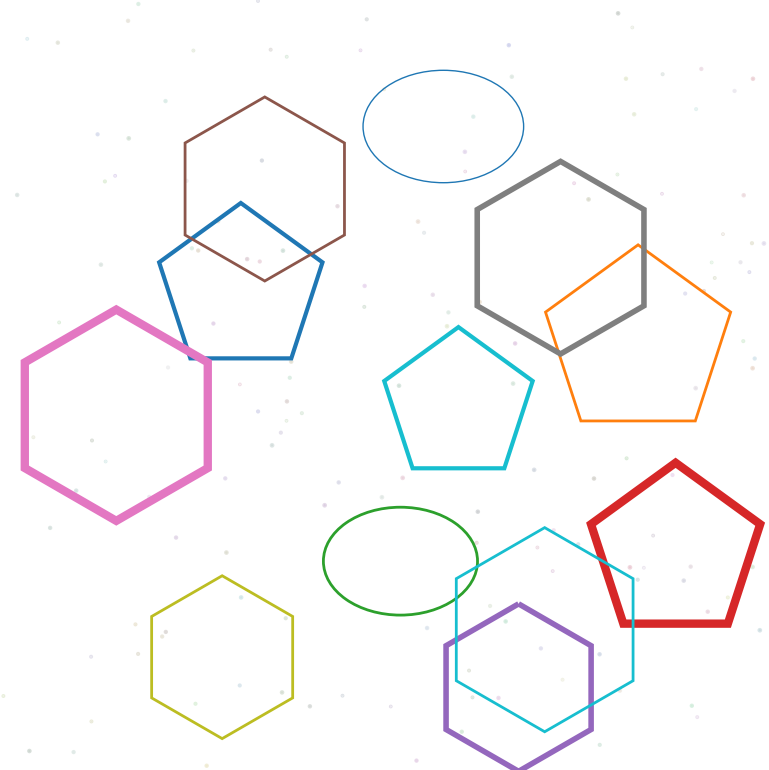[{"shape": "oval", "thickness": 0.5, "radius": 0.52, "center": [0.576, 0.836]}, {"shape": "pentagon", "thickness": 1.5, "radius": 0.56, "center": [0.313, 0.625]}, {"shape": "pentagon", "thickness": 1, "radius": 0.63, "center": [0.829, 0.556]}, {"shape": "oval", "thickness": 1, "radius": 0.5, "center": [0.52, 0.271]}, {"shape": "pentagon", "thickness": 3, "radius": 0.58, "center": [0.877, 0.284]}, {"shape": "hexagon", "thickness": 2, "radius": 0.54, "center": [0.673, 0.107]}, {"shape": "hexagon", "thickness": 1, "radius": 0.6, "center": [0.344, 0.755]}, {"shape": "hexagon", "thickness": 3, "radius": 0.69, "center": [0.151, 0.461]}, {"shape": "hexagon", "thickness": 2, "radius": 0.63, "center": [0.728, 0.665]}, {"shape": "hexagon", "thickness": 1, "radius": 0.53, "center": [0.289, 0.147]}, {"shape": "hexagon", "thickness": 1, "radius": 0.66, "center": [0.707, 0.182]}, {"shape": "pentagon", "thickness": 1.5, "radius": 0.51, "center": [0.595, 0.474]}]